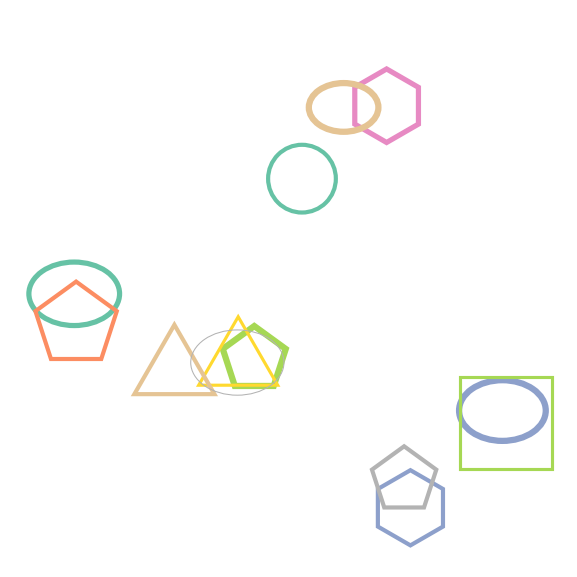[{"shape": "circle", "thickness": 2, "radius": 0.29, "center": [0.523, 0.69]}, {"shape": "oval", "thickness": 2.5, "radius": 0.39, "center": [0.129, 0.49]}, {"shape": "pentagon", "thickness": 2, "radius": 0.37, "center": [0.132, 0.437]}, {"shape": "oval", "thickness": 3, "radius": 0.38, "center": [0.87, 0.288]}, {"shape": "hexagon", "thickness": 2, "radius": 0.33, "center": [0.711, 0.12]}, {"shape": "hexagon", "thickness": 2.5, "radius": 0.32, "center": [0.669, 0.816]}, {"shape": "square", "thickness": 1.5, "radius": 0.4, "center": [0.876, 0.266]}, {"shape": "pentagon", "thickness": 3, "radius": 0.29, "center": [0.44, 0.377]}, {"shape": "triangle", "thickness": 1.5, "radius": 0.4, "center": [0.412, 0.372]}, {"shape": "triangle", "thickness": 2, "radius": 0.4, "center": [0.302, 0.357]}, {"shape": "oval", "thickness": 3, "radius": 0.3, "center": [0.595, 0.813]}, {"shape": "oval", "thickness": 0.5, "radius": 0.4, "center": [0.411, 0.371]}, {"shape": "pentagon", "thickness": 2, "radius": 0.29, "center": [0.7, 0.168]}]